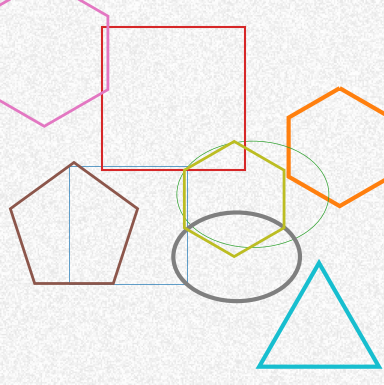[{"shape": "square", "thickness": 0.5, "radius": 0.76, "center": [0.332, 0.416]}, {"shape": "hexagon", "thickness": 3, "radius": 0.77, "center": [0.882, 0.618]}, {"shape": "oval", "thickness": 0.5, "radius": 0.99, "center": [0.657, 0.495]}, {"shape": "square", "thickness": 1.5, "radius": 0.93, "center": [0.45, 0.744]}, {"shape": "pentagon", "thickness": 2, "radius": 0.87, "center": [0.192, 0.404]}, {"shape": "hexagon", "thickness": 2, "radius": 0.95, "center": [0.115, 0.863]}, {"shape": "oval", "thickness": 3, "radius": 0.82, "center": [0.615, 0.333]}, {"shape": "hexagon", "thickness": 2, "radius": 0.75, "center": [0.608, 0.483]}, {"shape": "triangle", "thickness": 3, "radius": 0.9, "center": [0.829, 0.137]}]